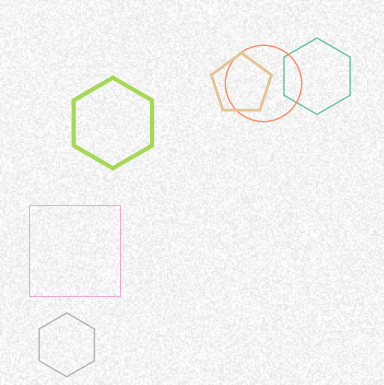[{"shape": "hexagon", "thickness": 1, "radius": 0.5, "center": [0.823, 0.802]}, {"shape": "circle", "thickness": 1, "radius": 0.5, "center": [0.684, 0.783]}, {"shape": "square", "thickness": 0.5, "radius": 0.59, "center": [0.194, 0.35]}, {"shape": "hexagon", "thickness": 3, "radius": 0.59, "center": [0.293, 0.681]}, {"shape": "pentagon", "thickness": 2, "radius": 0.41, "center": [0.627, 0.78]}, {"shape": "hexagon", "thickness": 1, "radius": 0.41, "center": [0.173, 0.104]}]